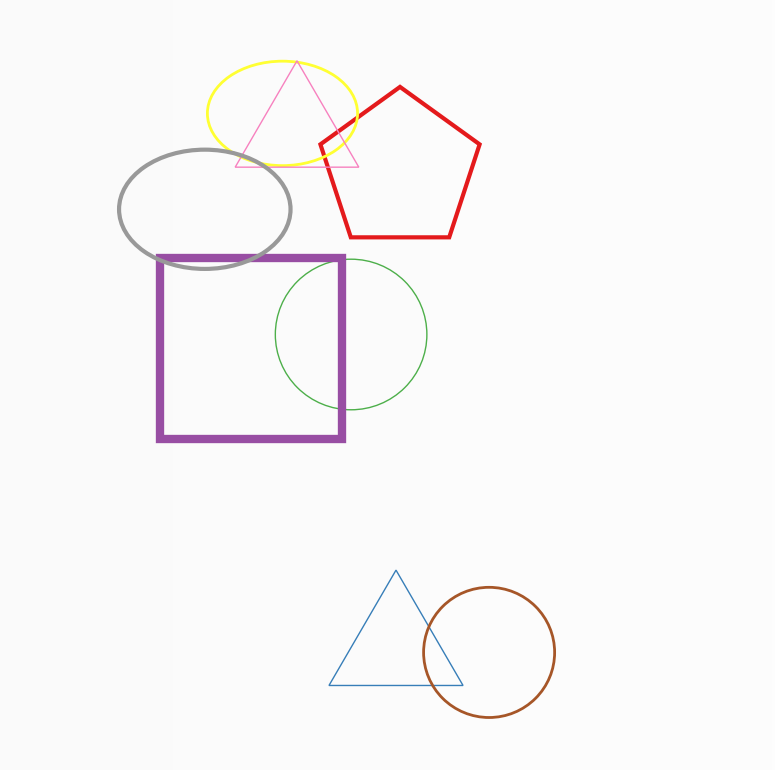[{"shape": "pentagon", "thickness": 1.5, "radius": 0.54, "center": [0.516, 0.779]}, {"shape": "triangle", "thickness": 0.5, "radius": 0.5, "center": [0.511, 0.16]}, {"shape": "circle", "thickness": 0.5, "radius": 0.49, "center": [0.453, 0.566]}, {"shape": "square", "thickness": 3, "radius": 0.59, "center": [0.323, 0.547]}, {"shape": "oval", "thickness": 1, "radius": 0.48, "center": [0.364, 0.853]}, {"shape": "circle", "thickness": 1, "radius": 0.42, "center": [0.631, 0.153]}, {"shape": "triangle", "thickness": 0.5, "radius": 0.46, "center": [0.383, 0.829]}, {"shape": "oval", "thickness": 1.5, "radius": 0.55, "center": [0.264, 0.728]}]